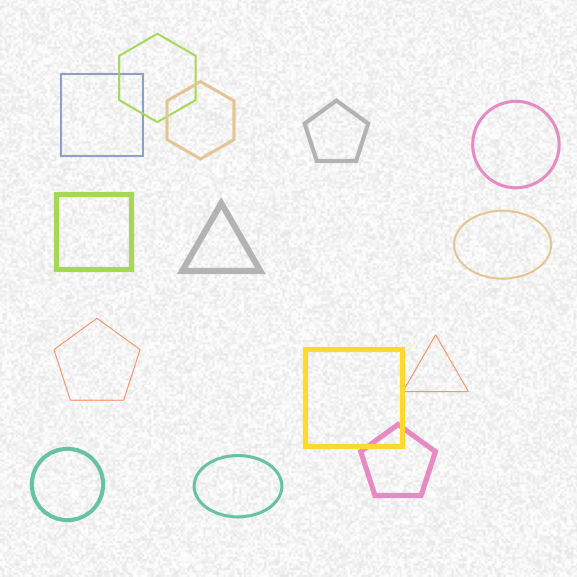[{"shape": "circle", "thickness": 2, "radius": 0.31, "center": [0.117, 0.16]}, {"shape": "oval", "thickness": 1.5, "radius": 0.38, "center": [0.412, 0.157]}, {"shape": "triangle", "thickness": 0.5, "radius": 0.33, "center": [0.754, 0.354]}, {"shape": "pentagon", "thickness": 0.5, "radius": 0.39, "center": [0.168, 0.37]}, {"shape": "square", "thickness": 1, "radius": 0.36, "center": [0.177, 0.8]}, {"shape": "pentagon", "thickness": 2.5, "radius": 0.34, "center": [0.689, 0.196]}, {"shape": "circle", "thickness": 1.5, "radius": 0.37, "center": [0.893, 0.749]}, {"shape": "square", "thickness": 2.5, "radius": 0.32, "center": [0.161, 0.598]}, {"shape": "hexagon", "thickness": 1, "radius": 0.38, "center": [0.273, 0.864]}, {"shape": "square", "thickness": 2.5, "radius": 0.42, "center": [0.613, 0.311]}, {"shape": "oval", "thickness": 1, "radius": 0.42, "center": [0.87, 0.575]}, {"shape": "hexagon", "thickness": 1.5, "radius": 0.33, "center": [0.347, 0.791]}, {"shape": "pentagon", "thickness": 2, "radius": 0.29, "center": [0.583, 0.767]}, {"shape": "triangle", "thickness": 3, "radius": 0.39, "center": [0.383, 0.569]}]